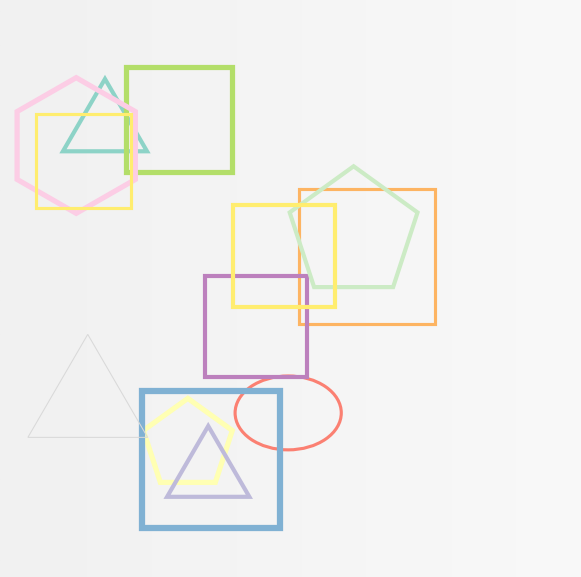[{"shape": "triangle", "thickness": 2, "radius": 0.42, "center": [0.181, 0.779]}, {"shape": "pentagon", "thickness": 2.5, "radius": 0.4, "center": [0.323, 0.229]}, {"shape": "triangle", "thickness": 2, "radius": 0.41, "center": [0.358, 0.18]}, {"shape": "oval", "thickness": 1.5, "radius": 0.46, "center": [0.496, 0.284]}, {"shape": "square", "thickness": 3, "radius": 0.59, "center": [0.362, 0.203]}, {"shape": "square", "thickness": 1.5, "radius": 0.59, "center": [0.631, 0.555]}, {"shape": "square", "thickness": 2.5, "radius": 0.46, "center": [0.308, 0.793]}, {"shape": "hexagon", "thickness": 2.5, "radius": 0.59, "center": [0.131, 0.747]}, {"shape": "triangle", "thickness": 0.5, "radius": 0.59, "center": [0.151, 0.301]}, {"shape": "square", "thickness": 2, "radius": 0.44, "center": [0.44, 0.433]}, {"shape": "pentagon", "thickness": 2, "radius": 0.58, "center": [0.608, 0.596]}, {"shape": "square", "thickness": 2, "radius": 0.44, "center": [0.489, 0.556]}, {"shape": "square", "thickness": 1.5, "radius": 0.41, "center": [0.143, 0.72]}]